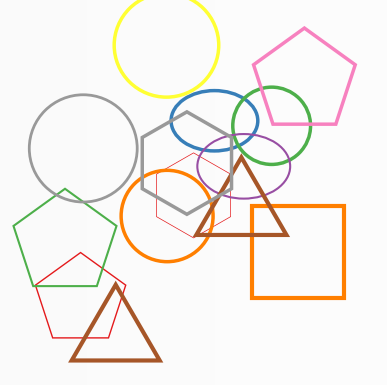[{"shape": "pentagon", "thickness": 1, "radius": 0.61, "center": [0.208, 0.221]}, {"shape": "hexagon", "thickness": 0.5, "radius": 0.55, "center": [0.5, 0.492]}, {"shape": "oval", "thickness": 2.5, "radius": 0.56, "center": [0.553, 0.686]}, {"shape": "pentagon", "thickness": 1.5, "radius": 0.7, "center": [0.168, 0.37]}, {"shape": "circle", "thickness": 2.5, "radius": 0.5, "center": [0.701, 0.673]}, {"shape": "oval", "thickness": 1.5, "radius": 0.6, "center": [0.629, 0.568]}, {"shape": "circle", "thickness": 2.5, "radius": 0.59, "center": [0.431, 0.439]}, {"shape": "square", "thickness": 3, "radius": 0.59, "center": [0.77, 0.346]}, {"shape": "circle", "thickness": 2.5, "radius": 0.67, "center": [0.43, 0.883]}, {"shape": "triangle", "thickness": 3, "radius": 0.67, "center": [0.623, 0.457]}, {"shape": "triangle", "thickness": 3, "radius": 0.66, "center": [0.299, 0.129]}, {"shape": "pentagon", "thickness": 2.5, "radius": 0.69, "center": [0.786, 0.789]}, {"shape": "hexagon", "thickness": 2.5, "radius": 0.67, "center": [0.482, 0.576]}, {"shape": "circle", "thickness": 2, "radius": 0.7, "center": [0.215, 0.615]}]